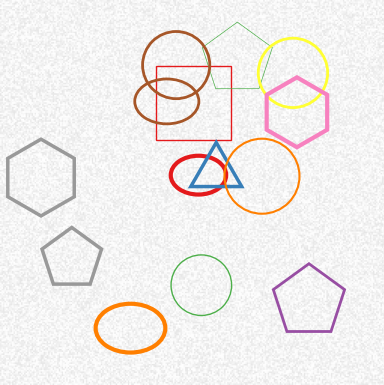[{"shape": "square", "thickness": 1, "radius": 0.48, "center": [0.503, 0.732]}, {"shape": "oval", "thickness": 3, "radius": 0.36, "center": [0.516, 0.545]}, {"shape": "triangle", "thickness": 2.5, "radius": 0.38, "center": [0.562, 0.554]}, {"shape": "circle", "thickness": 1, "radius": 0.39, "center": [0.523, 0.259]}, {"shape": "pentagon", "thickness": 0.5, "radius": 0.48, "center": [0.616, 0.847]}, {"shape": "pentagon", "thickness": 2, "radius": 0.49, "center": [0.802, 0.218]}, {"shape": "circle", "thickness": 1.5, "radius": 0.49, "center": [0.68, 0.542]}, {"shape": "oval", "thickness": 3, "radius": 0.45, "center": [0.339, 0.148]}, {"shape": "circle", "thickness": 2, "radius": 0.45, "center": [0.761, 0.811]}, {"shape": "oval", "thickness": 2, "radius": 0.42, "center": [0.433, 0.737]}, {"shape": "circle", "thickness": 2, "radius": 0.44, "center": [0.458, 0.831]}, {"shape": "hexagon", "thickness": 3, "radius": 0.45, "center": [0.771, 0.708]}, {"shape": "hexagon", "thickness": 2.5, "radius": 0.5, "center": [0.107, 0.539]}, {"shape": "pentagon", "thickness": 2.5, "radius": 0.41, "center": [0.186, 0.328]}]